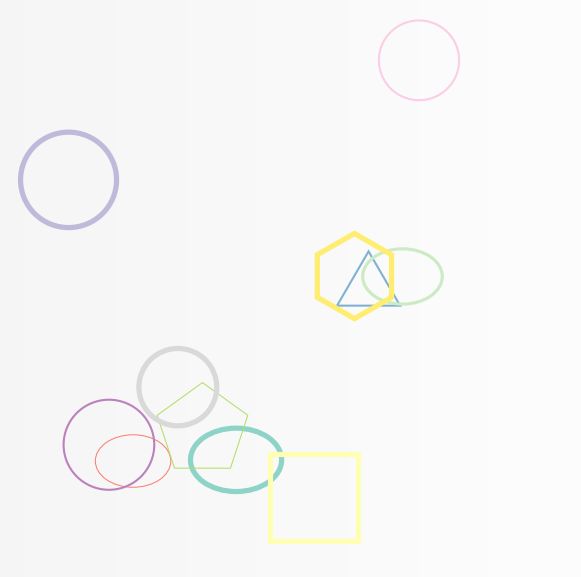[{"shape": "oval", "thickness": 2.5, "radius": 0.39, "center": [0.406, 0.203]}, {"shape": "square", "thickness": 2.5, "radius": 0.38, "center": [0.541, 0.138]}, {"shape": "circle", "thickness": 2.5, "radius": 0.41, "center": [0.118, 0.688]}, {"shape": "oval", "thickness": 0.5, "radius": 0.32, "center": [0.229, 0.201]}, {"shape": "triangle", "thickness": 1, "radius": 0.31, "center": [0.634, 0.501]}, {"shape": "pentagon", "thickness": 0.5, "radius": 0.41, "center": [0.348, 0.255]}, {"shape": "circle", "thickness": 1, "radius": 0.35, "center": [0.721, 0.895]}, {"shape": "circle", "thickness": 2.5, "radius": 0.33, "center": [0.306, 0.329]}, {"shape": "circle", "thickness": 1, "radius": 0.39, "center": [0.187, 0.229]}, {"shape": "oval", "thickness": 1.5, "radius": 0.34, "center": [0.692, 0.52]}, {"shape": "hexagon", "thickness": 2.5, "radius": 0.37, "center": [0.61, 0.521]}]